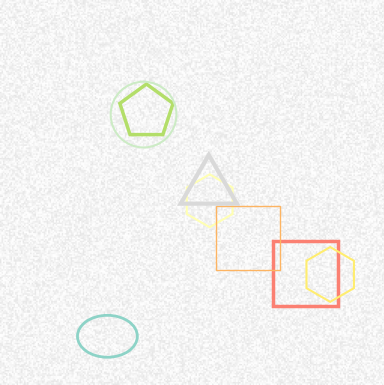[{"shape": "oval", "thickness": 2, "radius": 0.39, "center": [0.279, 0.127]}, {"shape": "hexagon", "thickness": 1.5, "radius": 0.34, "center": [0.545, 0.479]}, {"shape": "square", "thickness": 2.5, "radius": 0.42, "center": [0.793, 0.289]}, {"shape": "square", "thickness": 1, "radius": 0.42, "center": [0.643, 0.383]}, {"shape": "pentagon", "thickness": 2.5, "radius": 0.36, "center": [0.38, 0.709]}, {"shape": "triangle", "thickness": 3, "radius": 0.42, "center": [0.542, 0.513]}, {"shape": "circle", "thickness": 1.5, "radius": 0.43, "center": [0.373, 0.702]}, {"shape": "hexagon", "thickness": 1.5, "radius": 0.36, "center": [0.858, 0.287]}]